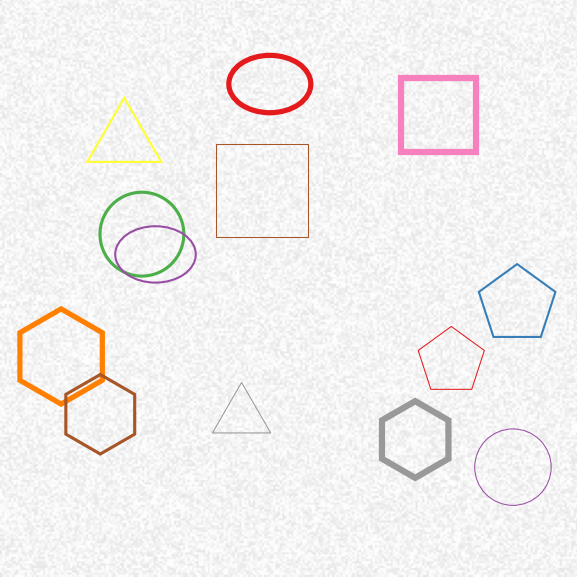[{"shape": "pentagon", "thickness": 0.5, "radius": 0.3, "center": [0.781, 0.374]}, {"shape": "oval", "thickness": 2.5, "radius": 0.35, "center": [0.467, 0.854]}, {"shape": "pentagon", "thickness": 1, "radius": 0.35, "center": [0.896, 0.472]}, {"shape": "circle", "thickness": 1.5, "radius": 0.36, "center": [0.246, 0.594]}, {"shape": "oval", "thickness": 1, "radius": 0.35, "center": [0.269, 0.559]}, {"shape": "circle", "thickness": 0.5, "radius": 0.33, "center": [0.888, 0.19]}, {"shape": "hexagon", "thickness": 2.5, "radius": 0.41, "center": [0.106, 0.382]}, {"shape": "triangle", "thickness": 1, "radius": 0.37, "center": [0.215, 0.756]}, {"shape": "hexagon", "thickness": 1.5, "radius": 0.34, "center": [0.174, 0.282]}, {"shape": "square", "thickness": 0.5, "radius": 0.4, "center": [0.454, 0.669]}, {"shape": "square", "thickness": 3, "radius": 0.32, "center": [0.759, 0.8]}, {"shape": "triangle", "thickness": 0.5, "radius": 0.29, "center": [0.418, 0.279]}, {"shape": "hexagon", "thickness": 3, "radius": 0.33, "center": [0.719, 0.238]}]